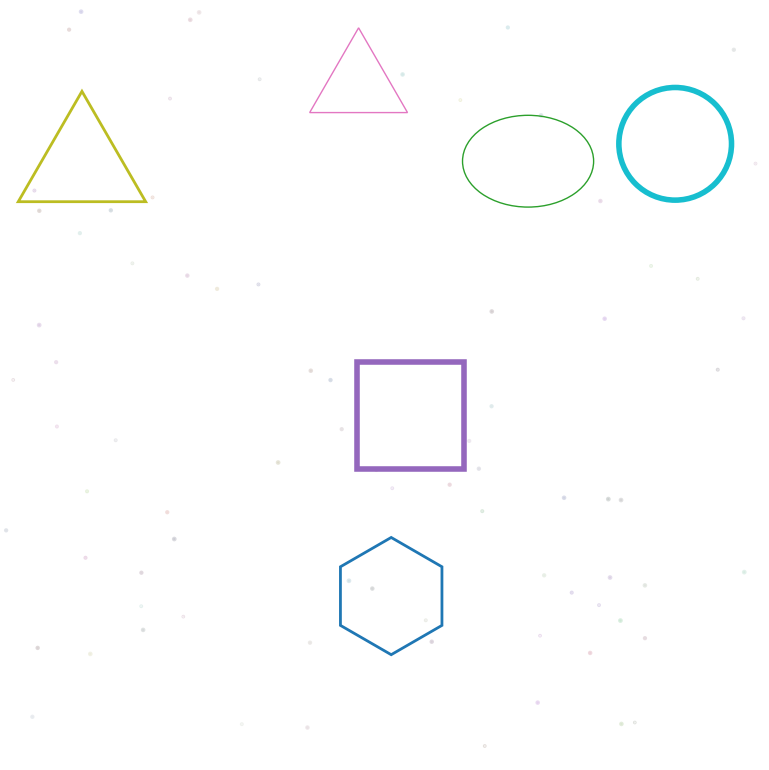[{"shape": "hexagon", "thickness": 1, "radius": 0.38, "center": [0.508, 0.226]}, {"shape": "oval", "thickness": 0.5, "radius": 0.43, "center": [0.686, 0.791]}, {"shape": "square", "thickness": 2, "radius": 0.35, "center": [0.533, 0.46]}, {"shape": "triangle", "thickness": 0.5, "radius": 0.37, "center": [0.466, 0.89]}, {"shape": "triangle", "thickness": 1, "radius": 0.48, "center": [0.106, 0.786]}, {"shape": "circle", "thickness": 2, "radius": 0.37, "center": [0.877, 0.813]}]